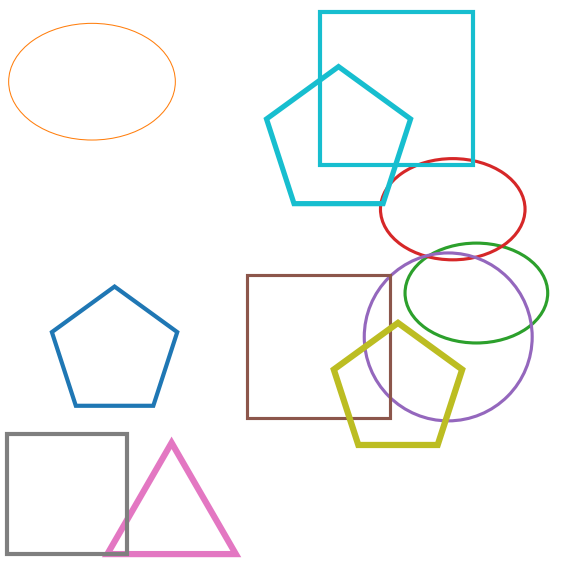[{"shape": "pentagon", "thickness": 2, "radius": 0.57, "center": [0.198, 0.389]}, {"shape": "oval", "thickness": 0.5, "radius": 0.72, "center": [0.159, 0.858]}, {"shape": "oval", "thickness": 1.5, "radius": 0.62, "center": [0.825, 0.492]}, {"shape": "oval", "thickness": 1.5, "radius": 0.63, "center": [0.784, 0.637]}, {"shape": "circle", "thickness": 1.5, "radius": 0.73, "center": [0.776, 0.416]}, {"shape": "square", "thickness": 1.5, "radius": 0.62, "center": [0.551, 0.4]}, {"shape": "triangle", "thickness": 3, "radius": 0.64, "center": [0.297, 0.104]}, {"shape": "square", "thickness": 2, "radius": 0.52, "center": [0.116, 0.143]}, {"shape": "pentagon", "thickness": 3, "radius": 0.58, "center": [0.689, 0.323]}, {"shape": "square", "thickness": 2, "radius": 0.66, "center": [0.687, 0.846]}, {"shape": "pentagon", "thickness": 2.5, "radius": 0.66, "center": [0.586, 0.753]}]